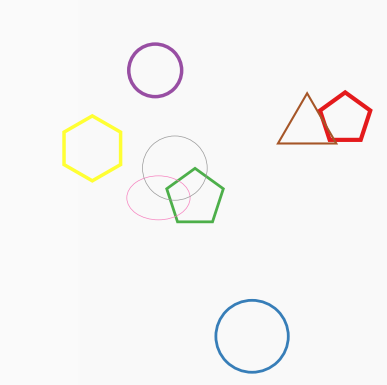[{"shape": "pentagon", "thickness": 3, "radius": 0.34, "center": [0.891, 0.692]}, {"shape": "circle", "thickness": 2, "radius": 0.47, "center": [0.651, 0.127]}, {"shape": "pentagon", "thickness": 2, "radius": 0.38, "center": [0.503, 0.486]}, {"shape": "circle", "thickness": 2.5, "radius": 0.34, "center": [0.401, 0.817]}, {"shape": "hexagon", "thickness": 2.5, "radius": 0.42, "center": [0.238, 0.615]}, {"shape": "triangle", "thickness": 1.5, "radius": 0.43, "center": [0.793, 0.671]}, {"shape": "oval", "thickness": 0.5, "radius": 0.41, "center": [0.409, 0.486]}, {"shape": "circle", "thickness": 0.5, "radius": 0.42, "center": [0.451, 0.563]}]